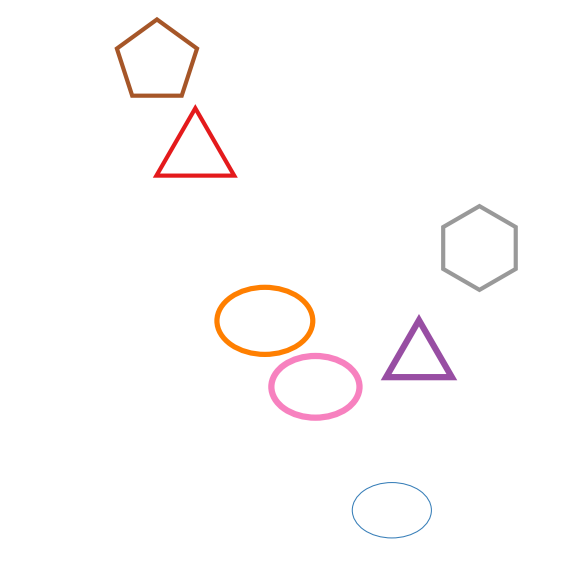[{"shape": "triangle", "thickness": 2, "radius": 0.39, "center": [0.338, 0.734]}, {"shape": "oval", "thickness": 0.5, "radius": 0.34, "center": [0.679, 0.116]}, {"shape": "triangle", "thickness": 3, "radius": 0.33, "center": [0.726, 0.379]}, {"shape": "oval", "thickness": 2.5, "radius": 0.41, "center": [0.459, 0.444]}, {"shape": "pentagon", "thickness": 2, "radius": 0.36, "center": [0.272, 0.892]}, {"shape": "oval", "thickness": 3, "radius": 0.38, "center": [0.546, 0.329]}, {"shape": "hexagon", "thickness": 2, "radius": 0.36, "center": [0.83, 0.57]}]